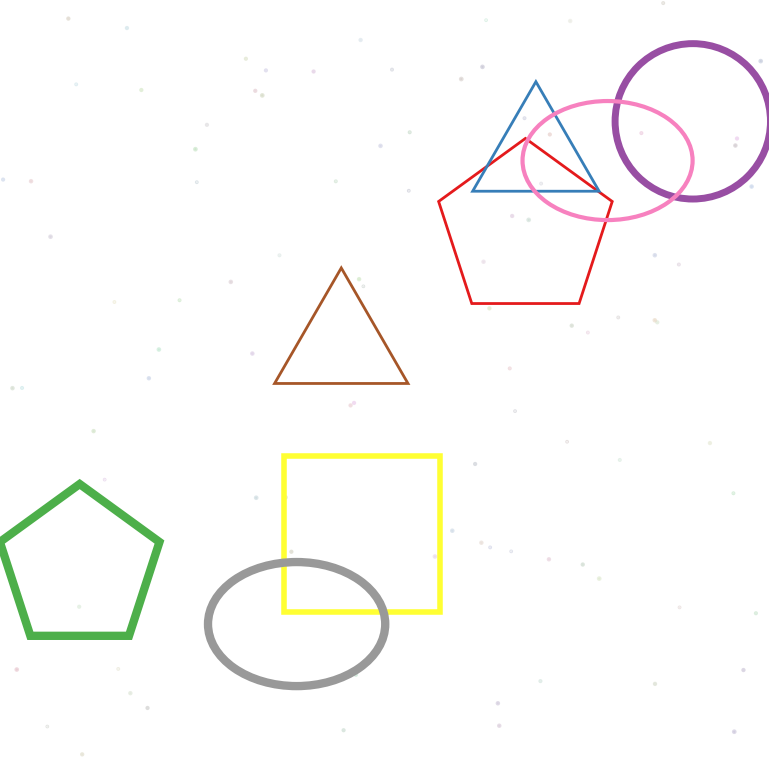[{"shape": "pentagon", "thickness": 1, "radius": 0.59, "center": [0.682, 0.702]}, {"shape": "triangle", "thickness": 1, "radius": 0.47, "center": [0.696, 0.799]}, {"shape": "pentagon", "thickness": 3, "radius": 0.54, "center": [0.103, 0.262]}, {"shape": "circle", "thickness": 2.5, "radius": 0.5, "center": [0.9, 0.842]}, {"shape": "square", "thickness": 2, "radius": 0.51, "center": [0.47, 0.306]}, {"shape": "triangle", "thickness": 1, "radius": 0.5, "center": [0.443, 0.552]}, {"shape": "oval", "thickness": 1.5, "radius": 0.55, "center": [0.789, 0.791]}, {"shape": "oval", "thickness": 3, "radius": 0.58, "center": [0.385, 0.19]}]